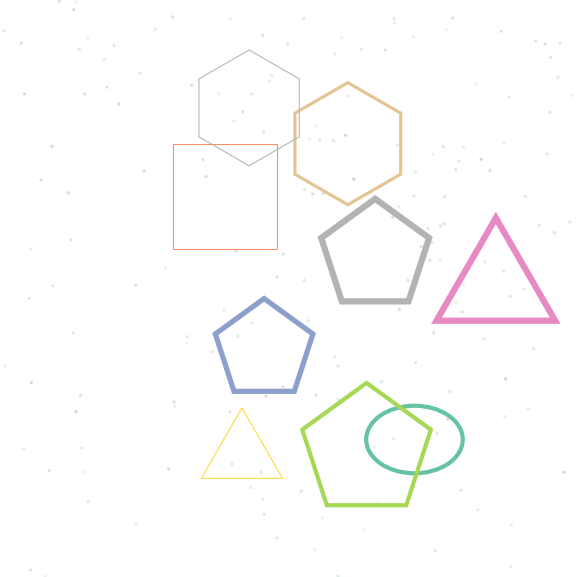[{"shape": "oval", "thickness": 2, "radius": 0.42, "center": [0.718, 0.238]}, {"shape": "square", "thickness": 0.5, "radius": 0.45, "center": [0.39, 0.659]}, {"shape": "pentagon", "thickness": 2.5, "radius": 0.44, "center": [0.457, 0.393]}, {"shape": "triangle", "thickness": 3, "radius": 0.59, "center": [0.859, 0.503]}, {"shape": "pentagon", "thickness": 2, "radius": 0.59, "center": [0.635, 0.219]}, {"shape": "triangle", "thickness": 0.5, "radius": 0.41, "center": [0.419, 0.212]}, {"shape": "hexagon", "thickness": 1.5, "radius": 0.53, "center": [0.602, 0.75]}, {"shape": "pentagon", "thickness": 3, "radius": 0.49, "center": [0.65, 0.557]}, {"shape": "hexagon", "thickness": 0.5, "radius": 0.5, "center": [0.431, 0.812]}]